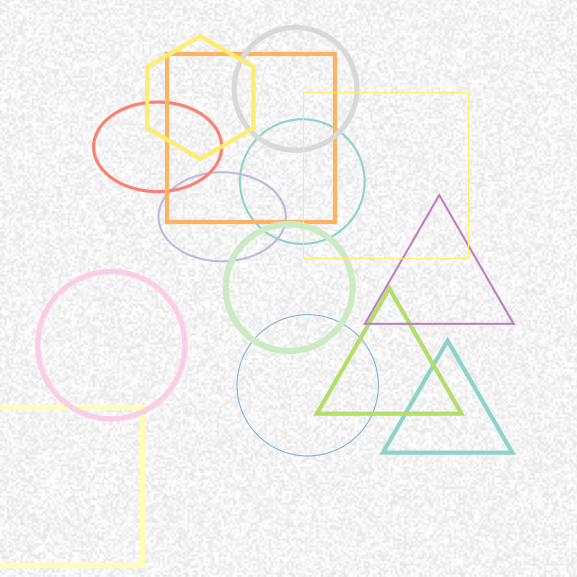[{"shape": "circle", "thickness": 1, "radius": 0.54, "center": [0.524, 0.685]}, {"shape": "triangle", "thickness": 2, "radius": 0.65, "center": [0.775, 0.28]}, {"shape": "square", "thickness": 2.5, "radius": 0.68, "center": [0.108, 0.158]}, {"shape": "oval", "thickness": 1, "radius": 0.55, "center": [0.385, 0.624]}, {"shape": "oval", "thickness": 1.5, "radius": 0.55, "center": [0.273, 0.745]}, {"shape": "circle", "thickness": 0.5, "radius": 0.61, "center": [0.533, 0.332]}, {"shape": "square", "thickness": 2, "radius": 0.73, "center": [0.434, 0.76]}, {"shape": "triangle", "thickness": 2, "radius": 0.72, "center": [0.674, 0.355]}, {"shape": "circle", "thickness": 2.5, "radius": 0.64, "center": [0.193, 0.401]}, {"shape": "circle", "thickness": 2.5, "radius": 0.53, "center": [0.512, 0.845]}, {"shape": "triangle", "thickness": 1, "radius": 0.74, "center": [0.761, 0.513]}, {"shape": "circle", "thickness": 3, "radius": 0.55, "center": [0.501, 0.501]}, {"shape": "hexagon", "thickness": 2, "radius": 0.53, "center": [0.347, 0.83]}, {"shape": "square", "thickness": 0.5, "radius": 0.72, "center": [0.668, 0.696]}]